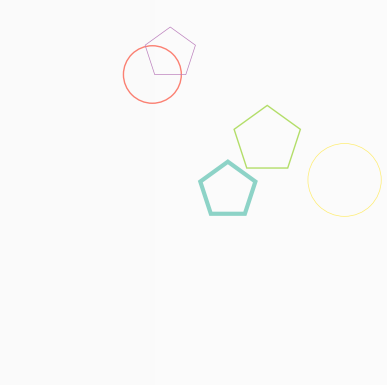[{"shape": "pentagon", "thickness": 3, "radius": 0.37, "center": [0.588, 0.505]}, {"shape": "circle", "thickness": 1, "radius": 0.37, "center": [0.393, 0.806]}, {"shape": "pentagon", "thickness": 1, "radius": 0.45, "center": [0.69, 0.636]}, {"shape": "pentagon", "thickness": 0.5, "radius": 0.34, "center": [0.439, 0.861]}, {"shape": "circle", "thickness": 0.5, "radius": 0.47, "center": [0.889, 0.533]}]